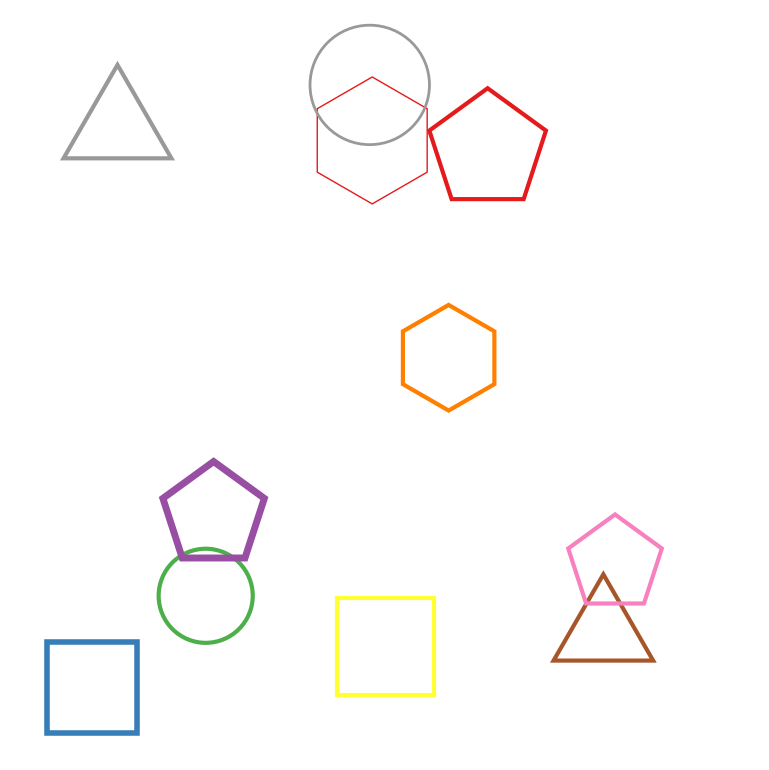[{"shape": "hexagon", "thickness": 0.5, "radius": 0.41, "center": [0.483, 0.818]}, {"shape": "pentagon", "thickness": 1.5, "radius": 0.4, "center": [0.633, 0.806]}, {"shape": "square", "thickness": 2, "radius": 0.29, "center": [0.119, 0.107]}, {"shape": "circle", "thickness": 1.5, "radius": 0.31, "center": [0.267, 0.226]}, {"shape": "pentagon", "thickness": 2.5, "radius": 0.35, "center": [0.277, 0.331]}, {"shape": "hexagon", "thickness": 1.5, "radius": 0.34, "center": [0.583, 0.535]}, {"shape": "square", "thickness": 1.5, "radius": 0.32, "center": [0.501, 0.161]}, {"shape": "triangle", "thickness": 1.5, "radius": 0.37, "center": [0.784, 0.179]}, {"shape": "pentagon", "thickness": 1.5, "radius": 0.32, "center": [0.799, 0.268]}, {"shape": "circle", "thickness": 1, "radius": 0.39, "center": [0.48, 0.89]}, {"shape": "triangle", "thickness": 1.5, "radius": 0.4, "center": [0.153, 0.835]}]